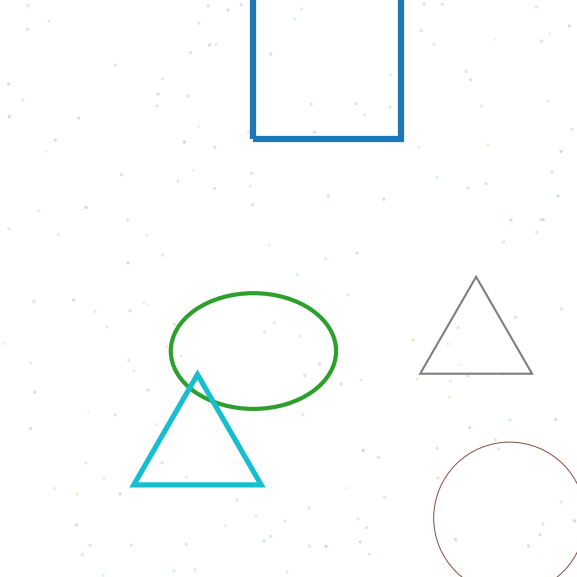[{"shape": "square", "thickness": 3, "radius": 0.64, "center": [0.566, 0.886]}, {"shape": "oval", "thickness": 2, "radius": 0.72, "center": [0.439, 0.391]}, {"shape": "circle", "thickness": 0.5, "radius": 0.66, "center": [0.882, 0.102]}, {"shape": "triangle", "thickness": 1, "radius": 0.56, "center": [0.824, 0.408]}, {"shape": "triangle", "thickness": 2.5, "radius": 0.64, "center": [0.342, 0.223]}]